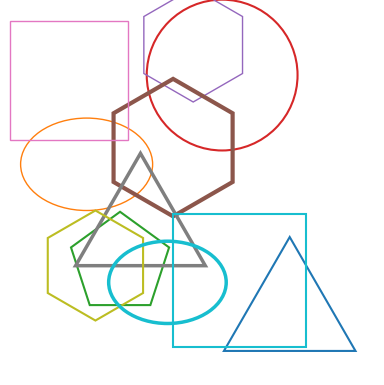[{"shape": "triangle", "thickness": 1.5, "radius": 0.99, "center": [0.752, 0.187]}, {"shape": "oval", "thickness": 1, "radius": 0.86, "center": [0.225, 0.573]}, {"shape": "pentagon", "thickness": 1.5, "radius": 0.67, "center": [0.312, 0.316]}, {"shape": "circle", "thickness": 1.5, "radius": 0.98, "center": [0.577, 0.805]}, {"shape": "hexagon", "thickness": 1, "radius": 0.74, "center": [0.502, 0.883]}, {"shape": "hexagon", "thickness": 3, "radius": 0.89, "center": [0.45, 0.617]}, {"shape": "square", "thickness": 1, "radius": 0.77, "center": [0.179, 0.791]}, {"shape": "triangle", "thickness": 2.5, "radius": 0.97, "center": [0.365, 0.407]}, {"shape": "hexagon", "thickness": 1.5, "radius": 0.71, "center": [0.248, 0.31]}, {"shape": "oval", "thickness": 2.5, "radius": 0.76, "center": [0.435, 0.267]}, {"shape": "square", "thickness": 1.5, "radius": 0.86, "center": [0.622, 0.271]}]